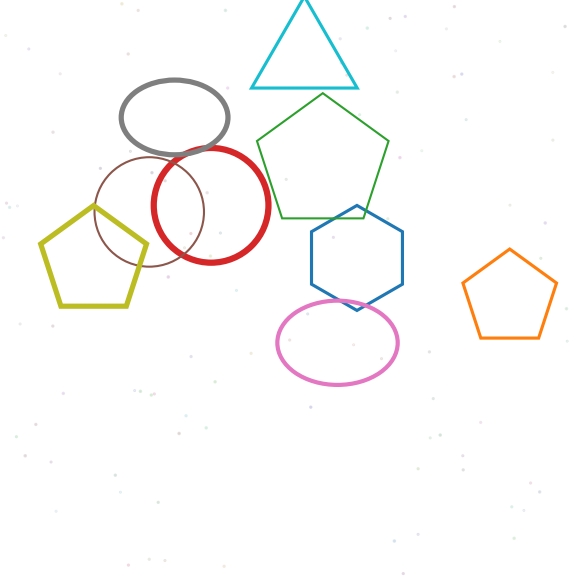[{"shape": "hexagon", "thickness": 1.5, "radius": 0.45, "center": [0.618, 0.552]}, {"shape": "pentagon", "thickness": 1.5, "radius": 0.43, "center": [0.883, 0.483]}, {"shape": "pentagon", "thickness": 1, "radius": 0.6, "center": [0.559, 0.718]}, {"shape": "circle", "thickness": 3, "radius": 0.5, "center": [0.366, 0.644]}, {"shape": "circle", "thickness": 1, "radius": 0.47, "center": [0.258, 0.632]}, {"shape": "oval", "thickness": 2, "radius": 0.52, "center": [0.584, 0.406]}, {"shape": "oval", "thickness": 2.5, "radius": 0.46, "center": [0.302, 0.796]}, {"shape": "pentagon", "thickness": 2.5, "radius": 0.48, "center": [0.162, 0.547]}, {"shape": "triangle", "thickness": 1.5, "radius": 0.53, "center": [0.527, 0.899]}]